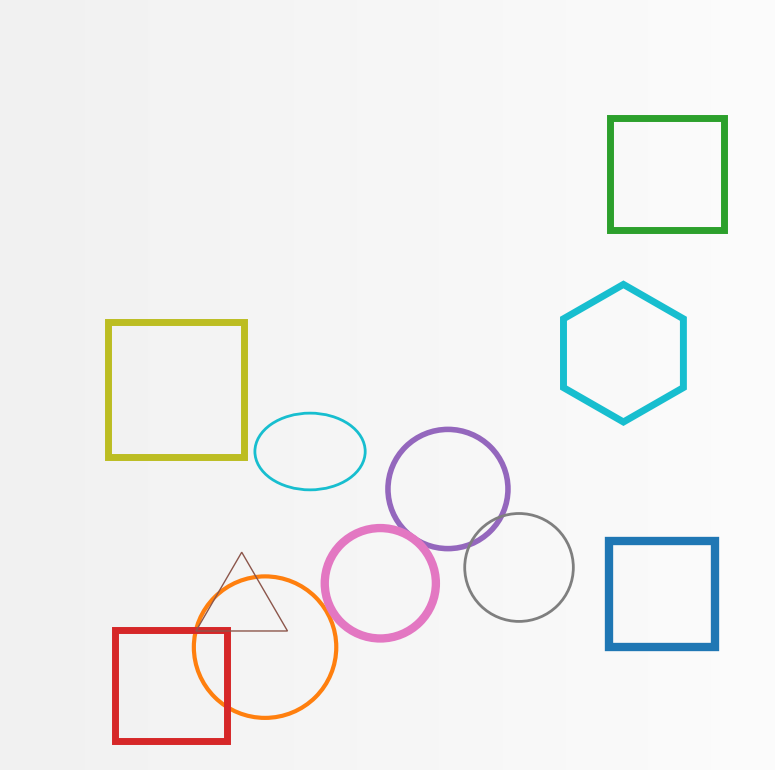[{"shape": "square", "thickness": 3, "radius": 0.34, "center": [0.854, 0.229]}, {"shape": "circle", "thickness": 1.5, "radius": 0.46, "center": [0.342, 0.16]}, {"shape": "square", "thickness": 2.5, "radius": 0.37, "center": [0.861, 0.774]}, {"shape": "square", "thickness": 2.5, "radius": 0.36, "center": [0.221, 0.11]}, {"shape": "circle", "thickness": 2, "radius": 0.39, "center": [0.578, 0.365]}, {"shape": "triangle", "thickness": 0.5, "radius": 0.34, "center": [0.312, 0.215]}, {"shape": "circle", "thickness": 3, "radius": 0.36, "center": [0.491, 0.243]}, {"shape": "circle", "thickness": 1, "radius": 0.35, "center": [0.67, 0.263]}, {"shape": "square", "thickness": 2.5, "radius": 0.44, "center": [0.227, 0.494]}, {"shape": "hexagon", "thickness": 2.5, "radius": 0.45, "center": [0.804, 0.541]}, {"shape": "oval", "thickness": 1, "radius": 0.36, "center": [0.4, 0.414]}]